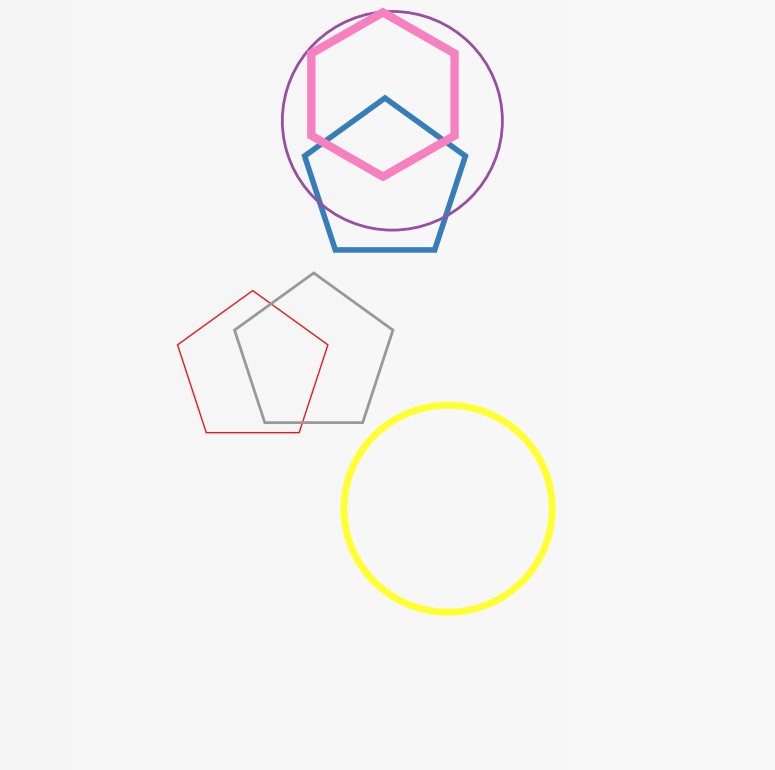[{"shape": "pentagon", "thickness": 0.5, "radius": 0.51, "center": [0.326, 0.521]}, {"shape": "pentagon", "thickness": 2, "radius": 0.55, "center": [0.497, 0.764]}, {"shape": "circle", "thickness": 1, "radius": 0.71, "center": [0.506, 0.843]}, {"shape": "circle", "thickness": 2.5, "radius": 0.67, "center": [0.578, 0.339]}, {"shape": "hexagon", "thickness": 3, "radius": 0.53, "center": [0.494, 0.877]}, {"shape": "pentagon", "thickness": 1, "radius": 0.54, "center": [0.405, 0.538]}]